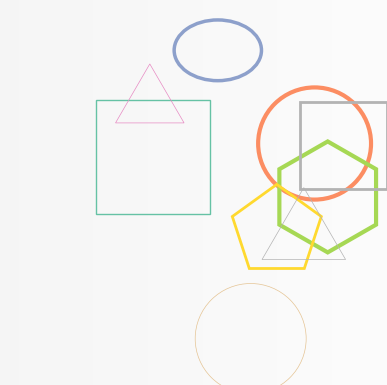[{"shape": "square", "thickness": 1, "radius": 0.74, "center": [0.394, 0.592]}, {"shape": "circle", "thickness": 3, "radius": 0.73, "center": [0.812, 0.627]}, {"shape": "oval", "thickness": 2.5, "radius": 0.56, "center": [0.562, 0.869]}, {"shape": "triangle", "thickness": 0.5, "radius": 0.51, "center": [0.387, 0.732]}, {"shape": "hexagon", "thickness": 3, "radius": 0.72, "center": [0.846, 0.489]}, {"shape": "pentagon", "thickness": 2, "radius": 0.6, "center": [0.714, 0.4]}, {"shape": "circle", "thickness": 0.5, "radius": 0.72, "center": [0.647, 0.12]}, {"shape": "triangle", "thickness": 0.5, "radius": 0.62, "center": [0.784, 0.388]}, {"shape": "square", "thickness": 2, "radius": 0.56, "center": [0.887, 0.622]}]